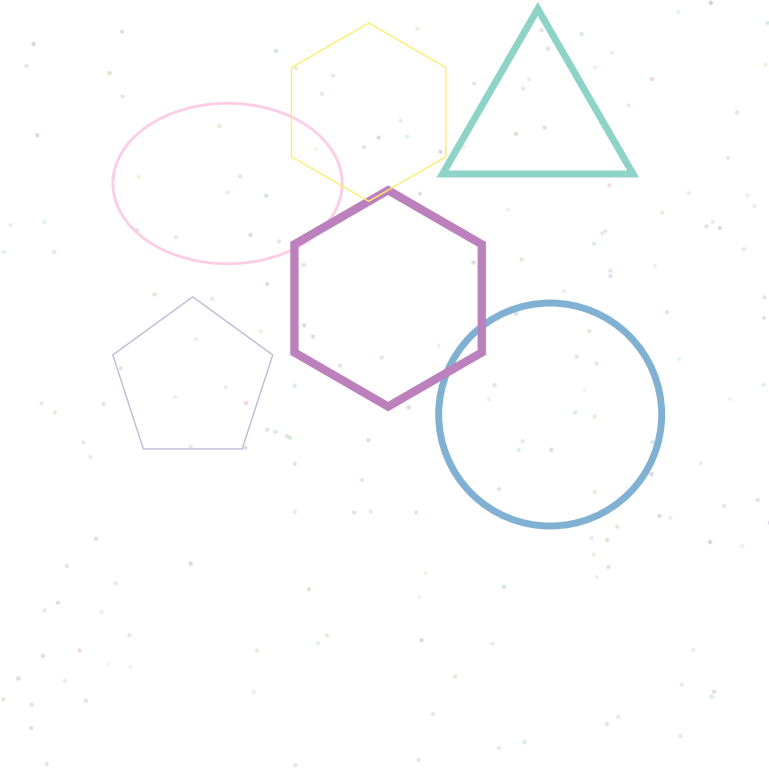[{"shape": "triangle", "thickness": 2.5, "radius": 0.71, "center": [0.698, 0.845]}, {"shape": "pentagon", "thickness": 0.5, "radius": 0.55, "center": [0.25, 0.505]}, {"shape": "circle", "thickness": 2.5, "radius": 0.72, "center": [0.715, 0.462]}, {"shape": "oval", "thickness": 1, "radius": 0.74, "center": [0.295, 0.762]}, {"shape": "hexagon", "thickness": 3, "radius": 0.7, "center": [0.504, 0.612]}, {"shape": "hexagon", "thickness": 0.5, "radius": 0.58, "center": [0.479, 0.854]}]